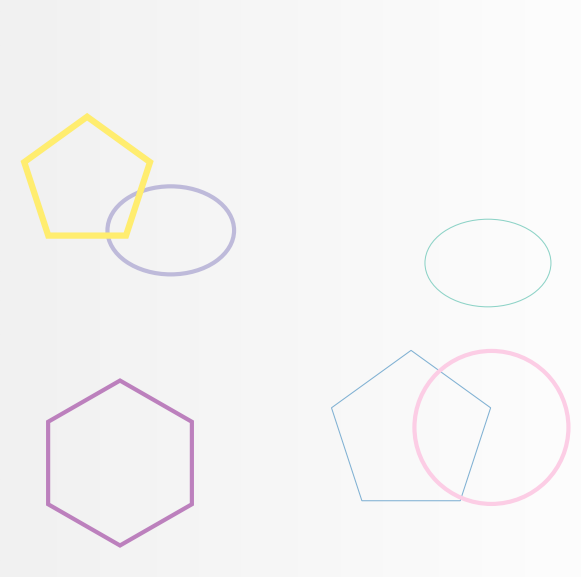[{"shape": "oval", "thickness": 0.5, "radius": 0.54, "center": [0.839, 0.544]}, {"shape": "oval", "thickness": 2, "radius": 0.54, "center": [0.294, 0.6]}, {"shape": "pentagon", "thickness": 0.5, "radius": 0.72, "center": [0.707, 0.248]}, {"shape": "circle", "thickness": 2, "radius": 0.66, "center": [0.845, 0.259]}, {"shape": "hexagon", "thickness": 2, "radius": 0.71, "center": [0.206, 0.197]}, {"shape": "pentagon", "thickness": 3, "radius": 0.57, "center": [0.15, 0.683]}]